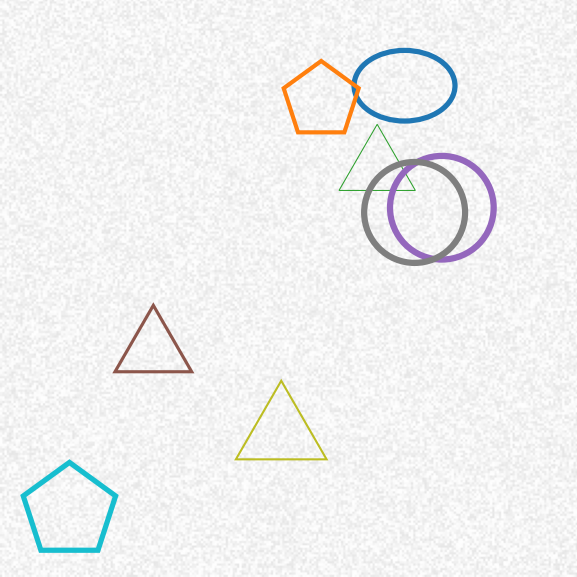[{"shape": "oval", "thickness": 2.5, "radius": 0.44, "center": [0.7, 0.851]}, {"shape": "pentagon", "thickness": 2, "radius": 0.34, "center": [0.556, 0.825]}, {"shape": "triangle", "thickness": 0.5, "radius": 0.38, "center": [0.653, 0.708]}, {"shape": "circle", "thickness": 3, "radius": 0.45, "center": [0.765, 0.639]}, {"shape": "triangle", "thickness": 1.5, "radius": 0.38, "center": [0.266, 0.394]}, {"shape": "circle", "thickness": 3, "radius": 0.44, "center": [0.718, 0.631]}, {"shape": "triangle", "thickness": 1, "radius": 0.45, "center": [0.487, 0.249]}, {"shape": "pentagon", "thickness": 2.5, "radius": 0.42, "center": [0.12, 0.114]}]